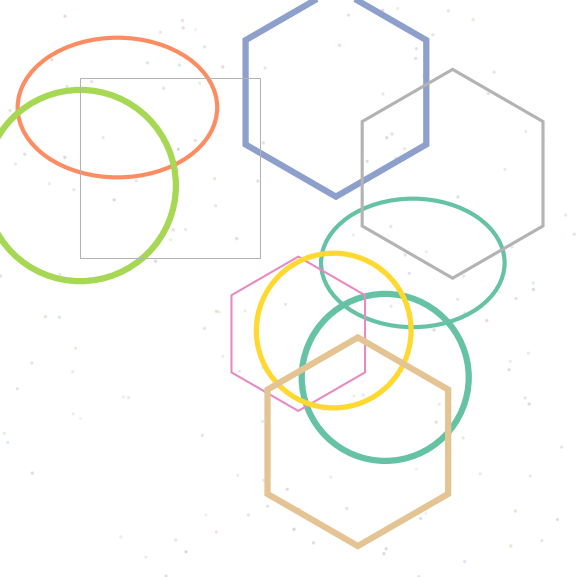[{"shape": "oval", "thickness": 2, "radius": 0.79, "center": [0.715, 0.544]}, {"shape": "circle", "thickness": 3, "radius": 0.72, "center": [0.667, 0.346]}, {"shape": "oval", "thickness": 2, "radius": 0.86, "center": [0.203, 0.813]}, {"shape": "hexagon", "thickness": 3, "radius": 0.9, "center": [0.582, 0.839]}, {"shape": "hexagon", "thickness": 1, "radius": 0.67, "center": [0.516, 0.421]}, {"shape": "circle", "thickness": 3, "radius": 0.83, "center": [0.139, 0.678]}, {"shape": "circle", "thickness": 2.5, "radius": 0.67, "center": [0.578, 0.427]}, {"shape": "hexagon", "thickness": 3, "radius": 0.9, "center": [0.62, 0.234]}, {"shape": "square", "thickness": 0.5, "radius": 0.78, "center": [0.294, 0.708]}, {"shape": "hexagon", "thickness": 1.5, "radius": 0.9, "center": [0.784, 0.698]}]